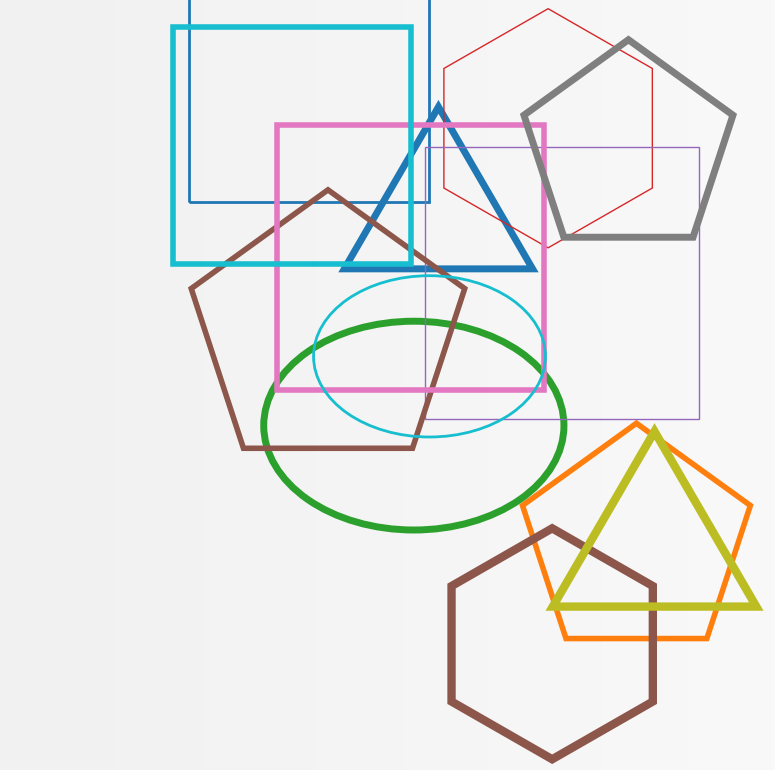[{"shape": "square", "thickness": 1, "radius": 0.77, "center": [0.399, 0.893]}, {"shape": "triangle", "thickness": 2.5, "radius": 0.7, "center": [0.566, 0.721]}, {"shape": "pentagon", "thickness": 2, "radius": 0.77, "center": [0.821, 0.296]}, {"shape": "oval", "thickness": 2.5, "radius": 0.97, "center": [0.534, 0.447]}, {"shape": "hexagon", "thickness": 0.5, "radius": 0.78, "center": [0.707, 0.833]}, {"shape": "square", "thickness": 0.5, "radius": 0.88, "center": [0.725, 0.633]}, {"shape": "pentagon", "thickness": 2, "radius": 0.93, "center": [0.423, 0.568]}, {"shape": "hexagon", "thickness": 3, "radius": 0.75, "center": [0.712, 0.164]}, {"shape": "square", "thickness": 2, "radius": 0.86, "center": [0.529, 0.665]}, {"shape": "pentagon", "thickness": 2.5, "radius": 0.71, "center": [0.811, 0.807]}, {"shape": "triangle", "thickness": 3, "radius": 0.76, "center": [0.845, 0.288]}, {"shape": "square", "thickness": 2, "radius": 0.77, "center": [0.377, 0.811]}, {"shape": "oval", "thickness": 1, "radius": 0.75, "center": [0.554, 0.537]}]